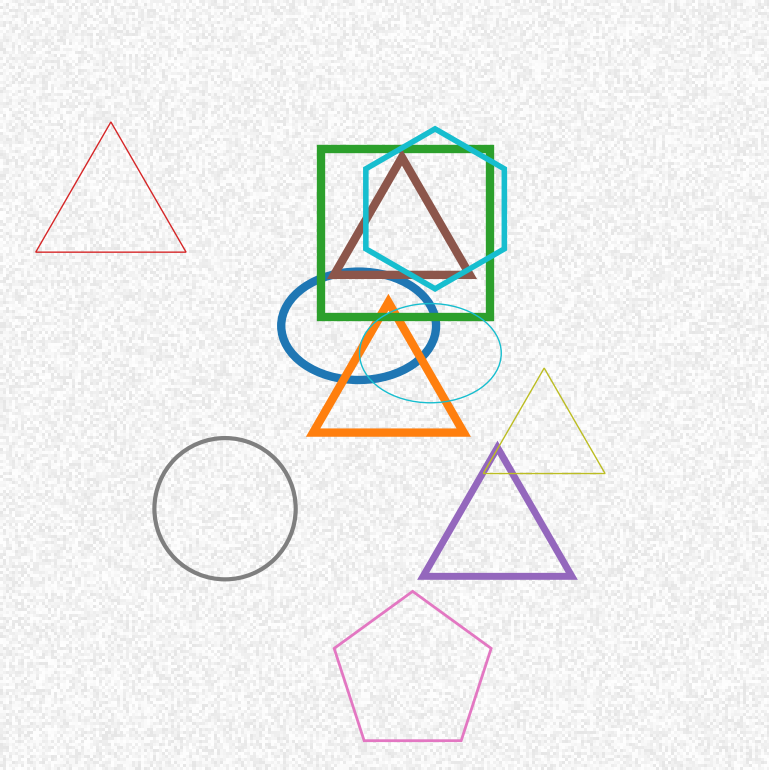[{"shape": "oval", "thickness": 3, "radius": 0.5, "center": [0.466, 0.577]}, {"shape": "triangle", "thickness": 3, "radius": 0.56, "center": [0.504, 0.495]}, {"shape": "square", "thickness": 3, "radius": 0.55, "center": [0.527, 0.697]}, {"shape": "triangle", "thickness": 0.5, "radius": 0.56, "center": [0.144, 0.729]}, {"shape": "triangle", "thickness": 2.5, "radius": 0.56, "center": [0.646, 0.307]}, {"shape": "triangle", "thickness": 3, "radius": 0.51, "center": [0.522, 0.694]}, {"shape": "pentagon", "thickness": 1, "radius": 0.54, "center": [0.536, 0.125]}, {"shape": "circle", "thickness": 1.5, "radius": 0.46, "center": [0.292, 0.339]}, {"shape": "triangle", "thickness": 0.5, "radius": 0.46, "center": [0.707, 0.431]}, {"shape": "oval", "thickness": 0.5, "radius": 0.46, "center": [0.559, 0.541]}, {"shape": "hexagon", "thickness": 2, "radius": 0.52, "center": [0.565, 0.729]}]